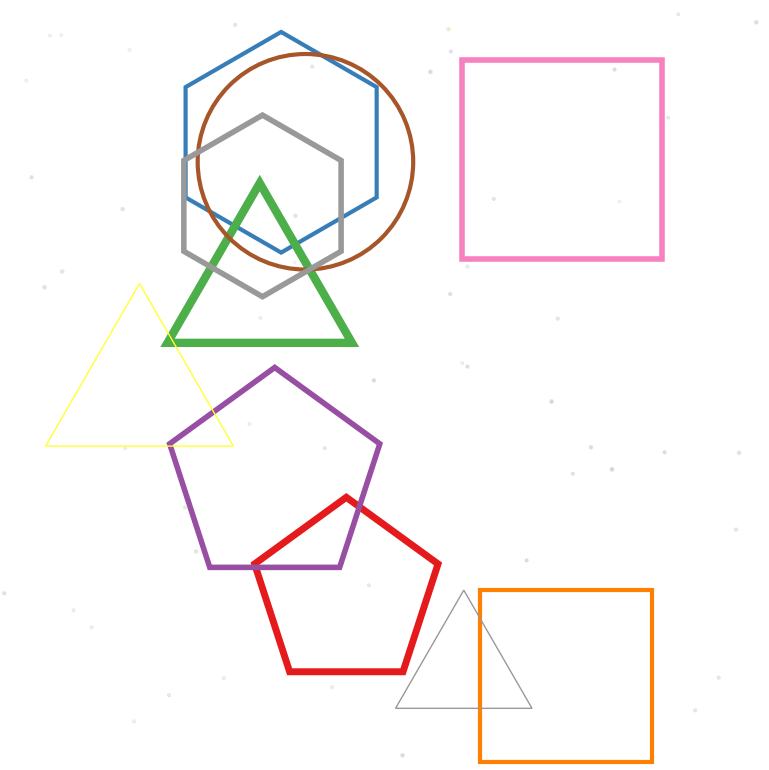[{"shape": "pentagon", "thickness": 2.5, "radius": 0.63, "center": [0.45, 0.229]}, {"shape": "hexagon", "thickness": 1.5, "radius": 0.72, "center": [0.365, 0.815]}, {"shape": "triangle", "thickness": 3, "radius": 0.69, "center": [0.337, 0.624]}, {"shape": "pentagon", "thickness": 2, "radius": 0.72, "center": [0.357, 0.379]}, {"shape": "square", "thickness": 1.5, "radius": 0.56, "center": [0.735, 0.122]}, {"shape": "triangle", "thickness": 0.5, "radius": 0.7, "center": [0.181, 0.491]}, {"shape": "circle", "thickness": 1.5, "radius": 0.7, "center": [0.397, 0.79]}, {"shape": "square", "thickness": 2, "radius": 0.65, "center": [0.73, 0.793]}, {"shape": "triangle", "thickness": 0.5, "radius": 0.51, "center": [0.602, 0.131]}, {"shape": "hexagon", "thickness": 2, "radius": 0.59, "center": [0.341, 0.733]}]